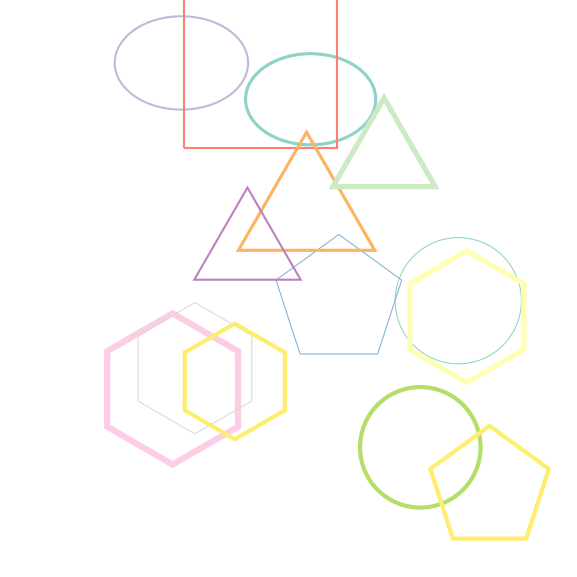[{"shape": "circle", "thickness": 0.5, "radius": 0.55, "center": [0.794, 0.478]}, {"shape": "oval", "thickness": 1.5, "radius": 0.56, "center": [0.538, 0.827]}, {"shape": "hexagon", "thickness": 2.5, "radius": 0.57, "center": [0.809, 0.451]}, {"shape": "oval", "thickness": 1, "radius": 0.58, "center": [0.314, 0.89]}, {"shape": "square", "thickness": 1, "radius": 0.66, "center": [0.451, 0.875]}, {"shape": "pentagon", "thickness": 0.5, "radius": 0.57, "center": [0.587, 0.479]}, {"shape": "triangle", "thickness": 1.5, "radius": 0.68, "center": [0.531, 0.634]}, {"shape": "circle", "thickness": 2, "radius": 0.52, "center": [0.728, 0.225]}, {"shape": "hexagon", "thickness": 3, "radius": 0.65, "center": [0.299, 0.326]}, {"shape": "hexagon", "thickness": 0.5, "radius": 0.57, "center": [0.337, 0.362]}, {"shape": "triangle", "thickness": 1, "radius": 0.53, "center": [0.428, 0.568]}, {"shape": "triangle", "thickness": 2.5, "radius": 0.51, "center": [0.665, 0.727]}, {"shape": "pentagon", "thickness": 2, "radius": 0.54, "center": [0.848, 0.154]}, {"shape": "hexagon", "thickness": 2, "radius": 0.5, "center": [0.407, 0.339]}]